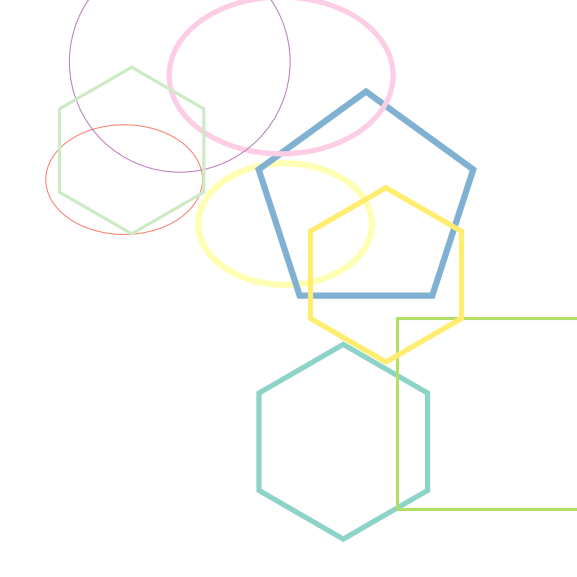[{"shape": "hexagon", "thickness": 2.5, "radius": 0.84, "center": [0.594, 0.234]}, {"shape": "oval", "thickness": 3, "radius": 0.75, "center": [0.494, 0.611]}, {"shape": "oval", "thickness": 0.5, "radius": 0.68, "center": [0.215, 0.688]}, {"shape": "pentagon", "thickness": 3, "radius": 0.98, "center": [0.634, 0.645]}, {"shape": "square", "thickness": 1.5, "radius": 0.82, "center": [0.853, 0.283]}, {"shape": "oval", "thickness": 2.5, "radius": 0.97, "center": [0.487, 0.869]}, {"shape": "circle", "thickness": 0.5, "radius": 0.96, "center": [0.311, 0.892]}, {"shape": "hexagon", "thickness": 1.5, "radius": 0.72, "center": [0.228, 0.738]}, {"shape": "hexagon", "thickness": 2.5, "radius": 0.75, "center": [0.668, 0.523]}]